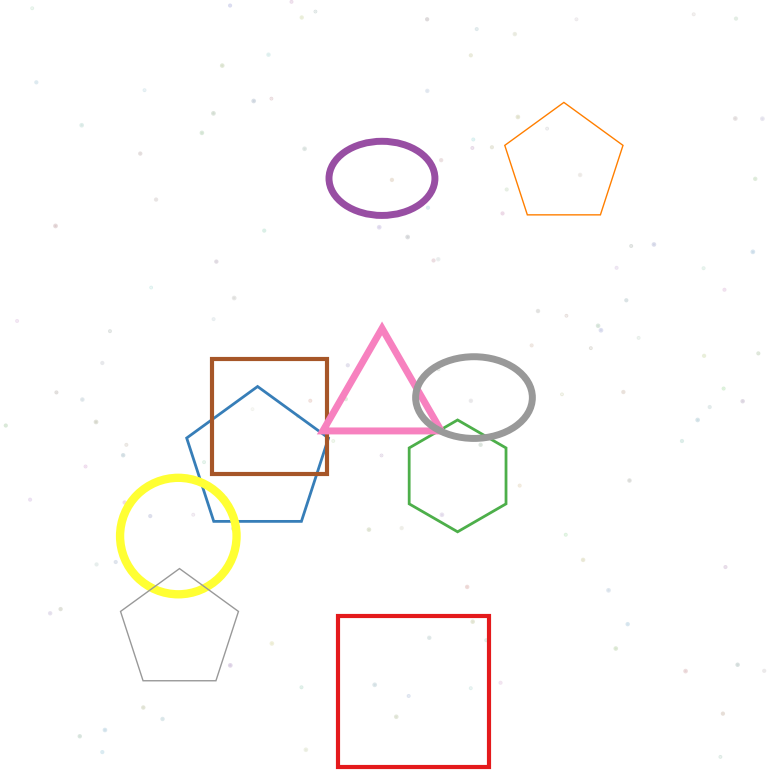[{"shape": "square", "thickness": 1.5, "radius": 0.49, "center": [0.537, 0.102]}, {"shape": "pentagon", "thickness": 1, "radius": 0.48, "center": [0.335, 0.401]}, {"shape": "hexagon", "thickness": 1, "radius": 0.36, "center": [0.594, 0.382]}, {"shape": "oval", "thickness": 2.5, "radius": 0.34, "center": [0.496, 0.768]}, {"shape": "pentagon", "thickness": 0.5, "radius": 0.4, "center": [0.732, 0.786]}, {"shape": "circle", "thickness": 3, "radius": 0.38, "center": [0.232, 0.304]}, {"shape": "square", "thickness": 1.5, "radius": 0.37, "center": [0.35, 0.459]}, {"shape": "triangle", "thickness": 2.5, "radius": 0.44, "center": [0.496, 0.485]}, {"shape": "oval", "thickness": 2.5, "radius": 0.38, "center": [0.616, 0.484]}, {"shape": "pentagon", "thickness": 0.5, "radius": 0.4, "center": [0.233, 0.181]}]